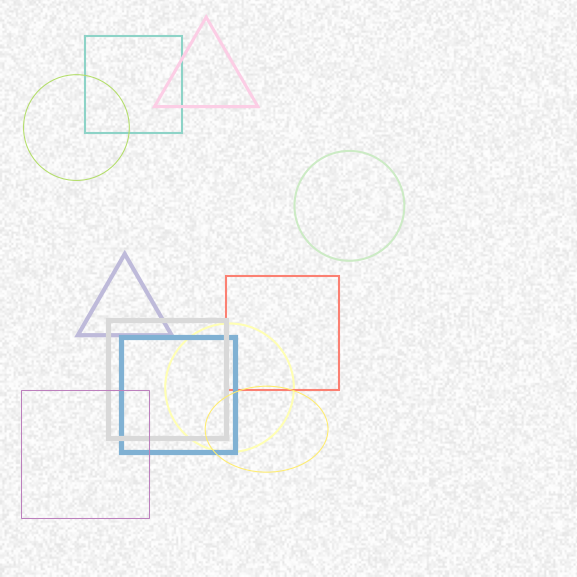[{"shape": "square", "thickness": 1, "radius": 0.42, "center": [0.232, 0.853]}, {"shape": "circle", "thickness": 1, "radius": 0.56, "center": [0.398, 0.328]}, {"shape": "triangle", "thickness": 2, "radius": 0.47, "center": [0.216, 0.466]}, {"shape": "square", "thickness": 1, "radius": 0.49, "center": [0.489, 0.422]}, {"shape": "square", "thickness": 2.5, "radius": 0.5, "center": [0.308, 0.316]}, {"shape": "circle", "thickness": 0.5, "radius": 0.46, "center": [0.132, 0.778]}, {"shape": "triangle", "thickness": 1.5, "radius": 0.52, "center": [0.357, 0.866]}, {"shape": "square", "thickness": 2.5, "radius": 0.51, "center": [0.289, 0.343]}, {"shape": "square", "thickness": 0.5, "radius": 0.56, "center": [0.147, 0.213]}, {"shape": "circle", "thickness": 1, "radius": 0.48, "center": [0.605, 0.643]}, {"shape": "oval", "thickness": 0.5, "radius": 0.53, "center": [0.462, 0.256]}]